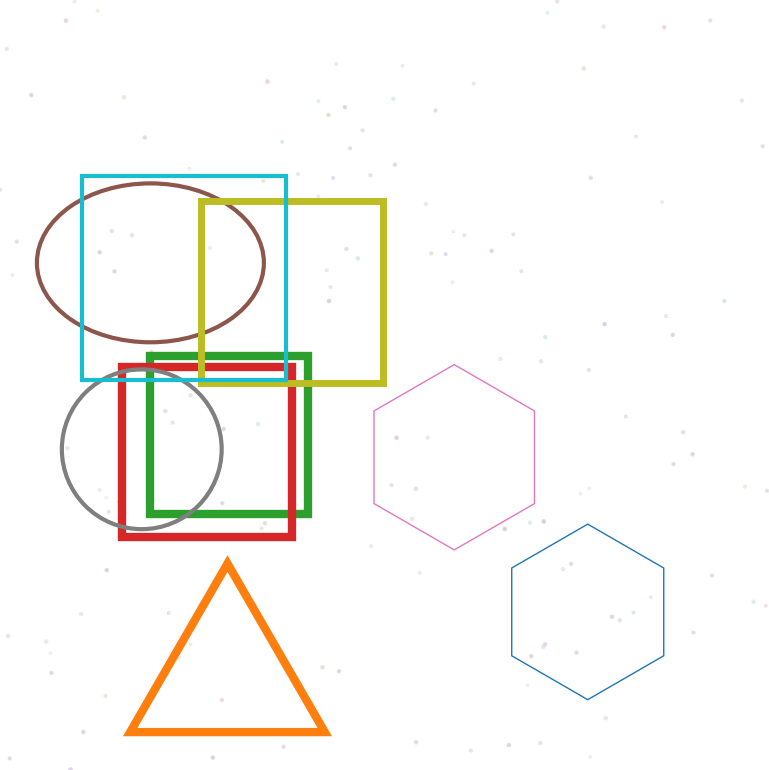[{"shape": "hexagon", "thickness": 0.5, "radius": 0.57, "center": [0.763, 0.205]}, {"shape": "triangle", "thickness": 3, "radius": 0.73, "center": [0.295, 0.122]}, {"shape": "square", "thickness": 3, "radius": 0.51, "center": [0.297, 0.435]}, {"shape": "square", "thickness": 3, "radius": 0.55, "center": [0.269, 0.413]}, {"shape": "oval", "thickness": 1.5, "radius": 0.74, "center": [0.195, 0.659]}, {"shape": "hexagon", "thickness": 0.5, "radius": 0.6, "center": [0.59, 0.406]}, {"shape": "circle", "thickness": 1.5, "radius": 0.52, "center": [0.184, 0.417]}, {"shape": "square", "thickness": 2.5, "radius": 0.59, "center": [0.379, 0.62]}, {"shape": "square", "thickness": 1.5, "radius": 0.66, "center": [0.239, 0.639]}]